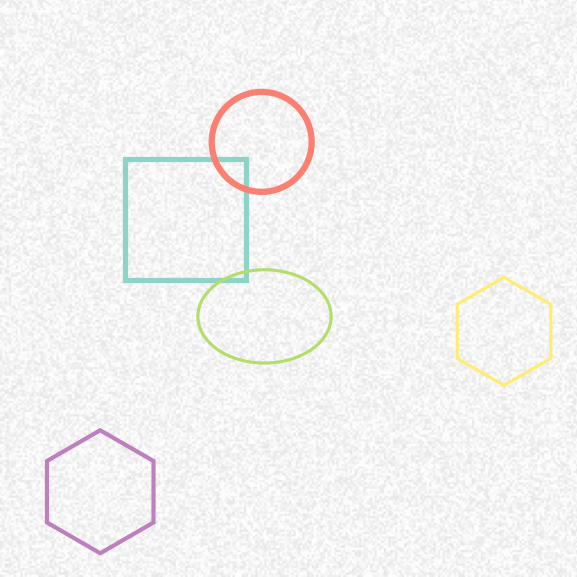[{"shape": "square", "thickness": 2.5, "radius": 0.52, "center": [0.321, 0.618]}, {"shape": "circle", "thickness": 3, "radius": 0.43, "center": [0.453, 0.753]}, {"shape": "oval", "thickness": 1.5, "radius": 0.58, "center": [0.458, 0.451]}, {"shape": "hexagon", "thickness": 2, "radius": 0.53, "center": [0.174, 0.148]}, {"shape": "hexagon", "thickness": 1.5, "radius": 0.47, "center": [0.873, 0.425]}]